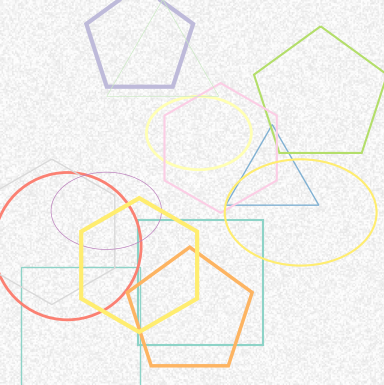[{"shape": "square", "thickness": 1.5, "radius": 0.81, "center": [0.522, 0.266]}, {"shape": "square", "thickness": 1, "radius": 0.77, "center": [0.21, 0.152]}, {"shape": "oval", "thickness": 2, "radius": 0.68, "center": [0.517, 0.655]}, {"shape": "pentagon", "thickness": 3, "radius": 0.73, "center": [0.363, 0.893]}, {"shape": "circle", "thickness": 2, "radius": 0.96, "center": [0.175, 0.361]}, {"shape": "triangle", "thickness": 1, "radius": 0.7, "center": [0.707, 0.537]}, {"shape": "pentagon", "thickness": 2.5, "radius": 0.85, "center": [0.493, 0.188]}, {"shape": "pentagon", "thickness": 1.5, "radius": 0.91, "center": [0.833, 0.75]}, {"shape": "hexagon", "thickness": 1.5, "radius": 0.84, "center": [0.573, 0.616]}, {"shape": "hexagon", "thickness": 1, "radius": 0.94, "center": [0.135, 0.398]}, {"shape": "oval", "thickness": 0.5, "radius": 0.72, "center": [0.276, 0.452]}, {"shape": "triangle", "thickness": 0.5, "radius": 0.84, "center": [0.423, 0.834]}, {"shape": "hexagon", "thickness": 3, "radius": 0.87, "center": [0.361, 0.312]}, {"shape": "oval", "thickness": 1.5, "radius": 0.99, "center": [0.781, 0.448]}]